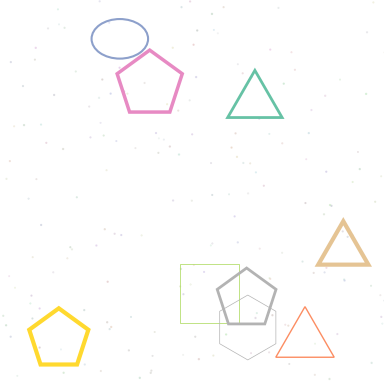[{"shape": "triangle", "thickness": 2, "radius": 0.41, "center": [0.662, 0.736]}, {"shape": "triangle", "thickness": 1, "radius": 0.44, "center": [0.792, 0.116]}, {"shape": "oval", "thickness": 1.5, "radius": 0.37, "center": [0.311, 0.899]}, {"shape": "pentagon", "thickness": 2.5, "radius": 0.44, "center": [0.389, 0.781]}, {"shape": "square", "thickness": 0.5, "radius": 0.38, "center": [0.545, 0.237]}, {"shape": "pentagon", "thickness": 3, "radius": 0.4, "center": [0.153, 0.119]}, {"shape": "triangle", "thickness": 3, "radius": 0.38, "center": [0.892, 0.35]}, {"shape": "hexagon", "thickness": 0.5, "radius": 0.42, "center": [0.644, 0.149]}, {"shape": "pentagon", "thickness": 2, "radius": 0.4, "center": [0.641, 0.224]}]